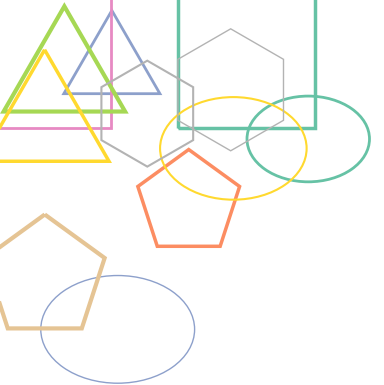[{"shape": "oval", "thickness": 2, "radius": 0.8, "center": [0.801, 0.639]}, {"shape": "square", "thickness": 2.5, "radius": 0.89, "center": [0.641, 0.846]}, {"shape": "pentagon", "thickness": 2.5, "radius": 0.69, "center": [0.49, 0.473]}, {"shape": "triangle", "thickness": 2, "radius": 0.72, "center": [0.291, 0.829]}, {"shape": "oval", "thickness": 1, "radius": 1.0, "center": [0.306, 0.145]}, {"shape": "square", "thickness": 2, "radius": 0.92, "center": [0.104, 0.853]}, {"shape": "triangle", "thickness": 3, "radius": 0.91, "center": [0.167, 0.801]}, {"shape": "triangle", "thickness": 2.5, "radius": 0.97, "center": [0.116, 0.678]}, {"shape": "oval", "thickness": 1.5, "radius": 0.95, "center": [0.606, 0.615]}, {"shape": "pentagon", "thickness": 3, "radius": 0.82, "center": [0.116, 0.279]}, {"shape": "hexagon", "thickness": 1, "radius": 0.79, "center": [0.599, 0.767]}, {"shape": "hexagon", "thickness": 1.5, "radius": 0.69, "center": [0.383, 0.705]}]